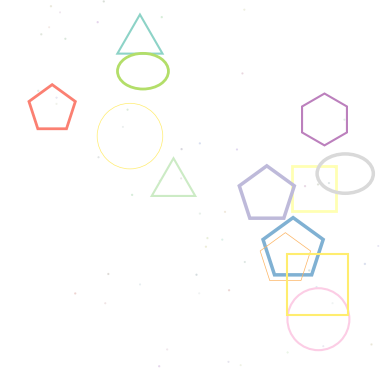[{"shape": "triangle", "thickness": 1.5, "radius": 0.34, "center": [0.363, 0.895]}, {"shape": "square", "thickness": 2, "radius": 0.29, "center": [0.816, 0.51]}, {"shape": "pentagon", "thickness": 2.5, "radius": 0.38, "center": [0.693, 0.494]}, {"shape": "pentagon", "thickness": 2, "radius": 0.32, "center": [0.135, 0.717]}, {"shape": "pentagon", "thickness": 2.5, "radius": 0.41, "center": [0.761, 0.353]}, {"shape": "pentagon", "thickness": 0.5, "radius": 0.34, "center": [0.741, 0.327]}, {"shape": "oval", "thickness": 2, "radius": 0.33, "center": [0.371, 0.815]}, {"shape": "circle", "thickness": 1.5, "radius": 0.4, "center": [0.827, 0.171]}, {"shape": "oval", "thickness": 2.5, "radius": 0.36, "center": [0.897, 0.549]}, {"shape": "hexagon", "thickness": 1.5, "radius": 0.34, "center": [0.843, 0.69]}, {"shape": "triangle", "thickness": 1.5, "radius": 0.33, "center": [0.451, 0.524]}, {"shape": "square", "thickness": 1.5, "radius": 0.4, "center": [0.824, 0.261]}, {"shape": "circle", "thickness": 0.5, "radius": 0.43, "center": [0.338, 0.646]}]